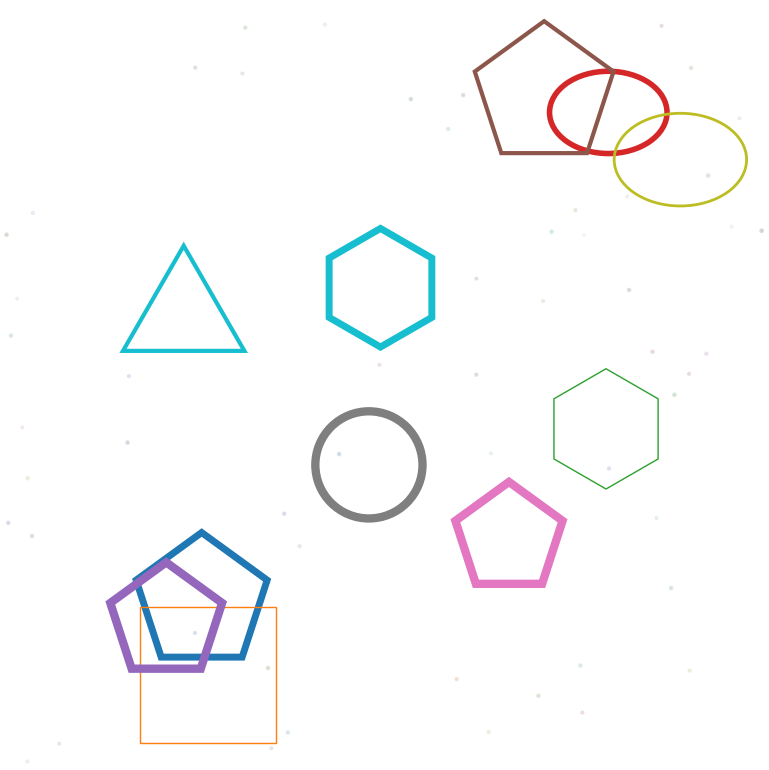[{"shape": "pentagon", "thickness": 2.5, "radius": 0.45, "center": [0.262, 0.219]}, {"shape": "square", "thickness": 0.5, "radius": 0.44, "center": [0.27, 0.123]}, {"shape": "hexagon", "thickness": 0.5, "radius": 0.39, "center": [0.787, 0.443]}, {"shape": "oval", "thickness": 2, "radius": 0.38, "center": [0.79, 0.854]}, {"shape": "pentagon", "thickness": 3, "radius": 0.38, "center": [0.216, 0.193]}, {"shape": "pentagon", "thickness": 1.5, "radius": 0.47, "center": [0.707, 0.878]}, {"shape": "pentagon", "thickness": 3, "radius": 0.37, "center": [0.661, 0.301]}, {"shape": "circle", "thickness": 3, "radius": 0.35, "center": [0.479, 0.396]}, {"shape": "oval", "thickness": 1, "radius": 0.43, "center": [0.884, 0.793]}, {"shape": "hexagon", "thickness": 2.5, "radius": 0.39, "center": [0.494, 0.626]}, {"shape": "triangle", "thickness": 1.5, "radius": 0.46, "center": [0.239, 0.59]}]